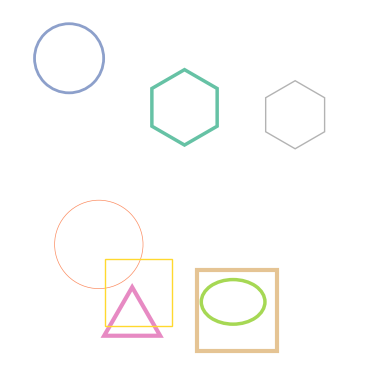[{"shape": "hexagon", "thickness": 2.5, "radius": 0.49, "center": [0.479, 0.721]}, {"shape": "circle", "thickness": 0.5, "radius": 0.57, "center": [0.257, 0.365]}, {"shape": "circle", "thickness": 2, "radius": 0.45, "center": [0.179, 0.849]}, {"shape": "triangle", "thickness": 3, "radius": 0.42, "center": [0.343, 0.17]}, {"shape": "oval", "thickness": 2.5, "radius": 0.41, "center": [0.606, 0.216]}, {"shape": "square", "thickness": 1, "radius": 0.43, "center": [0.36, 0.241]}, {"shape": "square", "thickness": 3, "radius": 0.53, "center": [0.615, 0.194]}, {"shape": "hexagon", "thickness": 1, "radius": 0.44, "center": [0.767, 0.702]}]